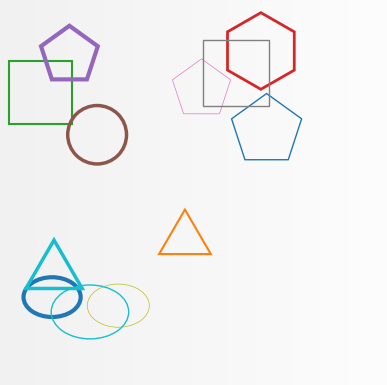[{"shape": "pentagon", "thickness": 1, "radius": 0.48, "center": [0.688, 0.662]}, {"shape": "oval", "thickness": 3, "radius": 0.37, "center": [0.134, 0.228]}, {"shape": "triangle", "thickness": 1.5, "radius": 0.39, "center": [0.477, 0.379]}, {"shape": "square", "thickness": 1.5, "radius": 0.41, "center": [0.104, 0.76]}, {"shape": "hexagon", "thickness": 2, "radius": 0.5, "center": [0.673, 0.868]}, {"shape": "pentagon", "thickness": 3, "radius": 0.38, "center": [0.179, 0.856]}, {"shape": "circle", "thickness": 2.5, "radius": 0.38, "center": [0.251, 0.65]}, {"shape": "pentagon", "thickness": 0.5, "radius": 0.39, "center": [0.52, 0.768]}, {"shape": "square", "thickness": 1, "radius": 0.43, "center": [0.609, 0.81]}, {"shape": "oval", "thickness": 0.5, "radius": 0.4, "center": [0.305, 0.206]}, {"shape": "oval", "thickness": 1, "radius": 0.5, "center": [0.232, 0.19]}, {"shape": "triangle", "thickness": 2.5, "radius": 0.42, "center": [0.139, 0.293]}]